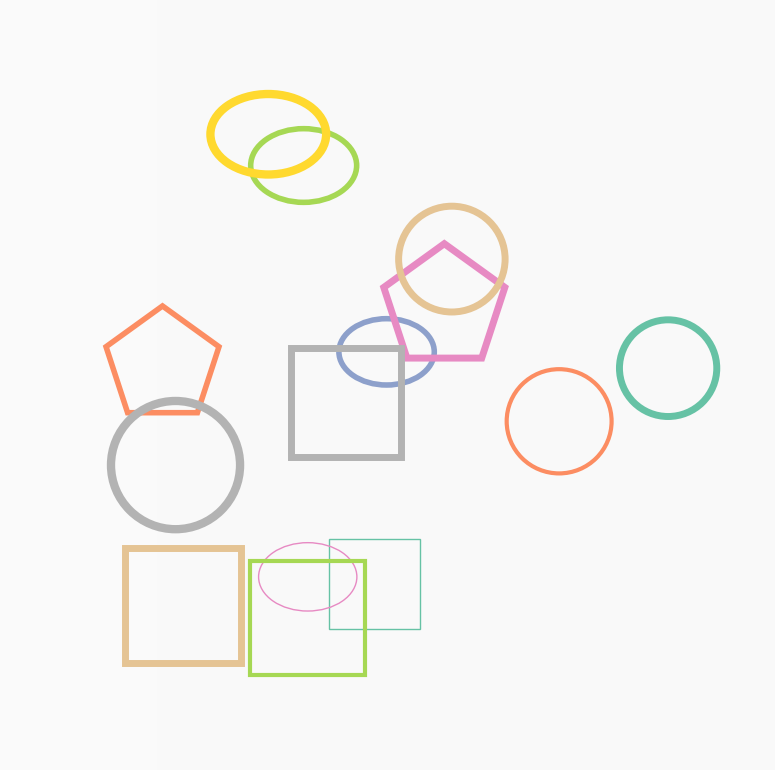[{"shape": "circle", "thickness": 2.5, "radius": 0.31, "center": [0.862, 0.522]}, {"shape": "square", "thickness": 0.5, "radius": 0.29, "center": [0.483, 0.241]}, {"shape": "pentagon", "thickness": 2, "radius": 0.38, "center": [0.21, 0.526]}, {"shape": "circle", "thickness": 1.5, "radius": 0.34, "center": [0.721, 0.453]}, {"shape": "oval", "thickness": 2, "radius": 0.31, "center": [0.499, 0.543]}, {"shape": "oval", "thickness": 0.5, "radius": 0.32, "center": [0.397, 0.251]}, {"shape": "pentagon", "thickness": 2.5, "radius": 0.41, "center": [0.573, 0.601]}, {"shape": "oval", "thickness": 2, "radius": 0.34, "center": [0.392, 0.785]}, {"shape": "square", "thickness": 1.5, "radius": 0.37, "center": [0.397, 0.197]}, {"shape": "oval", "thickness": 3, "radius": 0.37, "center": [0.346, 0.826]}, {"shape": "square", "thickness": 2.5, "radius": 0.38, "center": [0.237, 0.214]}, {"shape": "circle", "thickness": 2.5, "radius": 0.34, "center": [0.583, 0.664]}, {"shape": "square", "thickness": 2.5, "radius": 0.36, "center": [0.447, 0.477]}, {"shape": "circle", "thickness": 3, "radius": 0.42, "center": [0.226, 0.396]}]